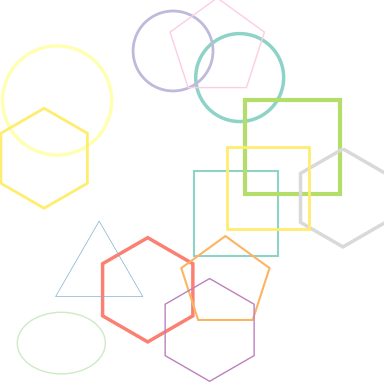[{"shape": "circle", "thickness": 2.5, "radius": 0.57, "center": [0.623, 0.799]}, {"shape": "square", "thickness": 1.5, "radius": 0.55, "center": [0.613, 0.445]}, {"shape": "circle", "thickness": 2.5, "radius": 0.71, "center": [0.148, 0.739]}, {"shape": "circle", "thickness": 2, "radius": 0.52, "center": [0.449, 0.868]}, {"shape": "hexagon", "thickness": 2.5, "radius": 0.68, "center": [0.384, 0.247]}, {"shape": "triangle", "thickness": 0.5, "radius": 0.65, "center": [0.258, 0.295]}, {"shape": "pentagon", "thickness": 1.5, "radius": 0.6, "center": [0.585, 0.266]}, {"shape": "square", "thickness": 3, "radius": 0.62, "center": [0.759, 0.618]}, {"shape": "pentagon", "thickness": 1, "radius": 0.64, "center": [0.564, 0.877]}, {"shape": "hexagon", "thickness": 2.5, "radius": 0.64, "center": [0.891, 0.486]}, {"shape": "hexagon", "thickness": 1, "radius": 0.67, "center": [0.545, 0.143]}, {"shape": "oval", "thickness": 1, "radius": 0.57, "center": [0.159, 0.109]}, {"shape": "square", "thickness": 2, "radius": 0.53, "center": [0.696, 0.512]}, {"shape": "hexagon", "thickness": 2, "radius": 0.65, "center": [0.115, 0.589]}]